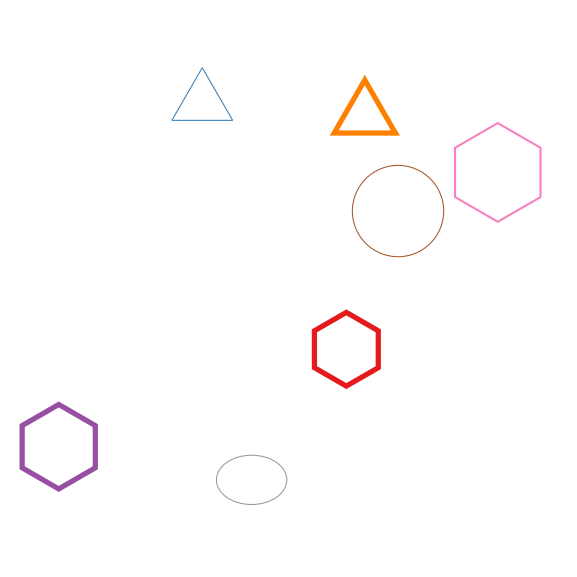[{"shape": "hexagon", "thickness": 2.5, "radius": 0.32, "center": [0.6, 0.394]}, {"shape": "triangle", "thickness": 0.5, "radius": 0.3, "center": [0.35, 0.821]}, {"shape": "hexagon", "thickness": 2.5, "radius": 0.37, "center": [0.102, 0.226]}, {"shape": "triangle", "thickness": 2.5, "radius": 0.31, "center": [0.632, 0.799]}, {"shape": "circle", "thickness": 0.5, "radius": 0.4, "center": [0.689, 0.634]}, {"shape": "hexagon", "thickness": 1, "radius": 0.43, "center": [0.862, 0.701]}, {"shape": "oval", "thickness": 0.5, "radius": 0.3, "center": [0.436, 0.168]}]